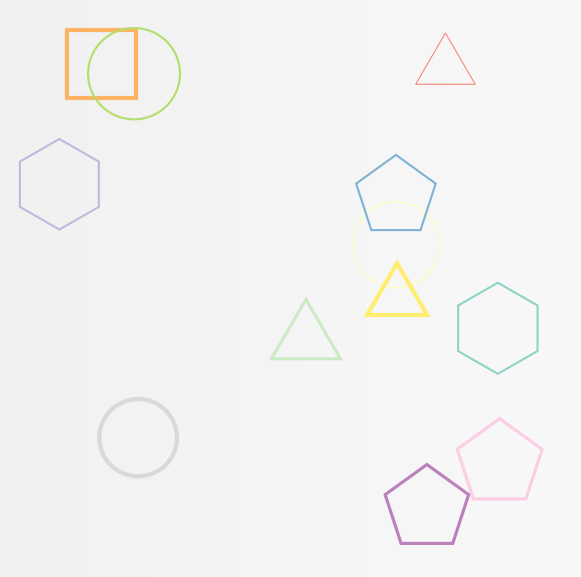[{"shape": "hexagon", "thickness": 1, "radius": 0.39, "center": [0.856, 0.431]}, {"shape": "circle", "thickness": 0.5, "radius": 0.37, "center": [0.682, 0.575]}, {"shape": "hexagon", "thickness": 1, "radius": 0.39, "center": [0.102, 0.68]}, {"shape": "triangle", "thickness": 0.5, "radius": 0.3, "center": [0.766, 0.883]}, {"shape": "pentagon", "thickness": 1, "radius": 0.36, "center": [0.681, 0.659]}, {"shape": "square", "thickness": 2, "radius": 0.29, "center": [0.174, 0.888]}, {"shape": "circle", "thickness": 1, "radius": 0.4, "center": [0.231, 0.872]}, {"shape": "pentagon", "thickness": 1.5, "radius": 0.38, "center": [0.86, 0.197]}, {"shape": "circle", "thickness": 2, "radius": 0.33, "center": [0.238, 0.241]}, {"shape": "pentagon", "thickness": 1.5, "radius": 0.38, "center": [0.734, 0.119]}, {"shape": "triangle", "thickness": 1.5, "radius": 0.34, "center": [0.526, 0.412]}, {"shape": "triangle", "thickness": 2, "radius": 0.3, "center": [0.683, 0.484]}]